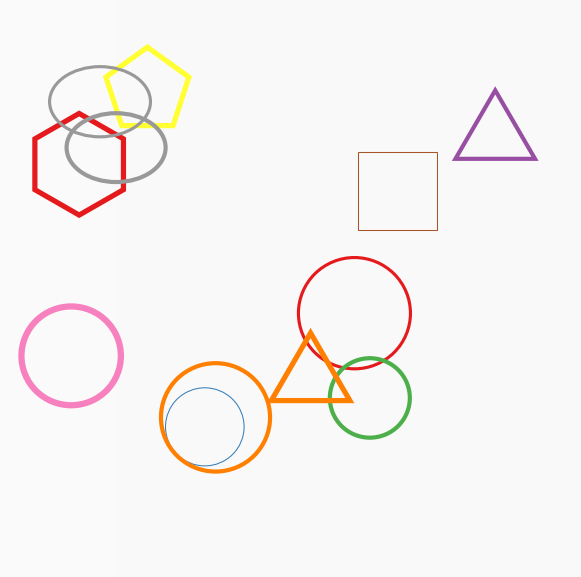[{"shape": "circle", "thickness": 1.5, "radius": 0.48, "center": [0.61, 0.457]}, {"shape": "hexagon", "thickness": 2.5, "radius": 0.44, "center": [0.136, 0.715]}, {"shape": "circle", "thickness": 0.5, "radius": 0.34, "center": [0.352, 0.26]}, {"shape": "circle", "thickness": 2, "radius": 0.34, "center": [0.636, 0.31]}, {"shape": "triangle", "thickness": 2, "radius": 0.4, "center": [0.852, 0.764]}, {"shape": "circle", "thickness": 2, "radius": 0.47, "center": [0.371, 0.276]}, {"shape": "triangle", "thickness": 2.5, "radius": 0.39, "center": [0.534, 0.344]}, {"shape": "pentagon", "thickness": 2.5, "radius": 0.38, "center": [0.254, 0.842]}, {"shape": "square", "thickness": 0.5, "radius": 0.34, "center": [0.684, 0.669]}, {"shape": "circle", "thickness": 3, "radius": 0.43, "center": [0.122, 0.383]}, {"shape": "oval", "thickness": 2, "radius": 0.43, "center": [0.2, 0.744]}, {"shape": "oval", "thickness": 1.5, "radius": 0.43, "center": [0.172, 0.823]}]